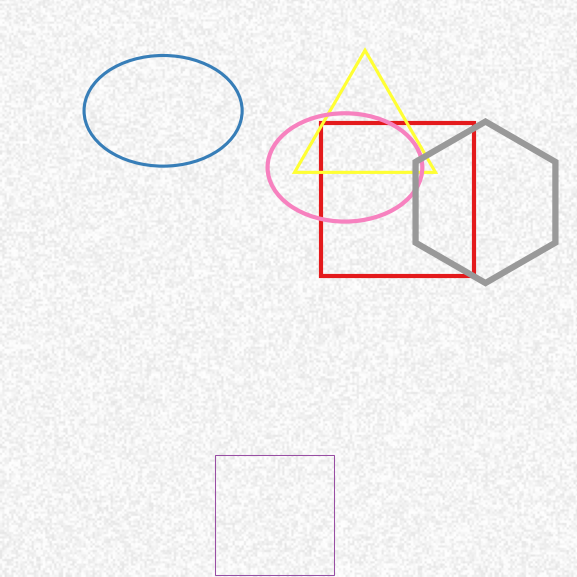[{"shape": "square", "thickness": 2, "radius": 0.66, "center": [0.688, 0.654]}, {"shape": "oval", "thickness": 1.5, "radius": 0.68, "center": [0.282, 0.807]}, {"shape": "square", "thickness": 0.5, "radius": 0.52, "center": [0.476, 0.108]}, {"shape": "triangle", "thickness": 1.5, "radius": 0.7, "center": [0.632, 0.771]}, {"shape": "oval", "thickness": 2, "radius": 0.67, "center": [0.597, 0.709]}, {"shape": "hexagon", "thickness": 3, "radius": 0.7, "center": [0.841, 0.649]}]